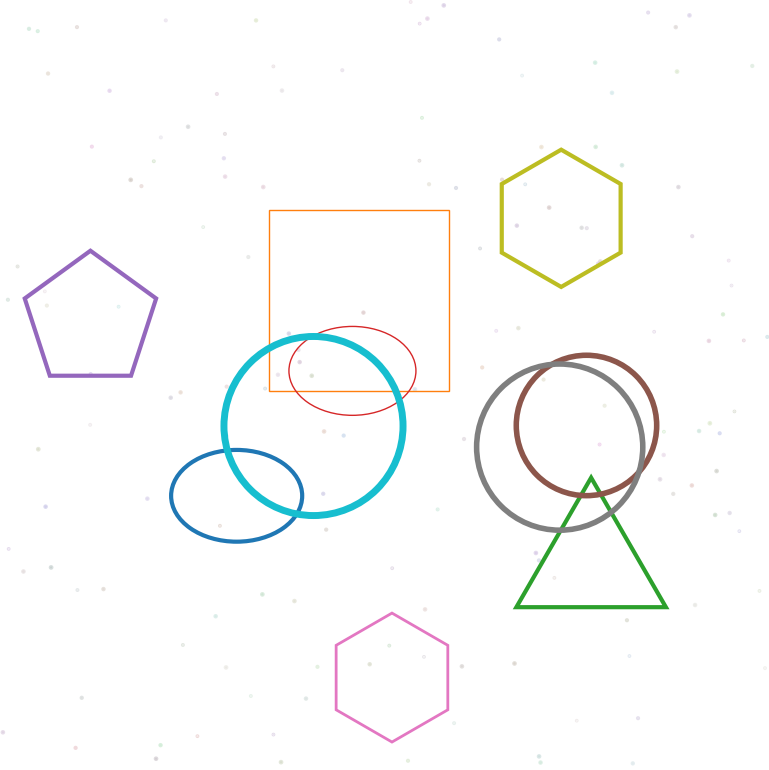[{"shape": "oval", "thickness": 1.5, "radius": 0.43, "center": [0.307, 0.356]}, {"shape": "square", "thickness": 0.5, "radius": 0.59, "center": [0.466, 0.61]}, {"shape": "triangle", "thickness": 1.5, "radius": 0.56, "center": [0.768, 0.268]}, {"shape": "oval", "thickness": 0.5, "radius": 0.41, "center": [0.458, 0.518]}, {"shape": "pentagon", "thickness": 1.5, "radius": 0.45, "center": [0.117, 0.585]}, {"shape": "circle", "thickness": 2, "radius": 0.46, "center": [0.762, 0.447]}, {"shape": "hexagon", "thickness": 1, "radius": 0.42, "center": [0.509, 0.12]}, {"shape": "circle", "thickness": 2, "radius": 0.54, "center": [0.727, 0.419]}, {"shape": "hexagon", "thickness": 1.5, "radius": 0.45, "center": [0.729, 0.716]}, {"shape": "circle", "thickness": 2.5, "radius": 0.58, "center": [0.407, 0.447]}]